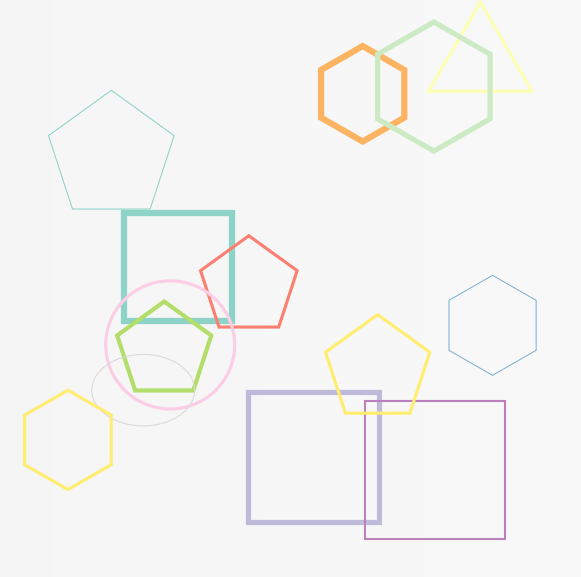[{"shape": "square", "thickness": 3, "radius": 0.47, "center": [0.306, 0.536]}, {"shape": "pentagon", "thickness": 0.5, "radius": 0.57, "center": [0.192, 0.729]}, {"shape": "triangle", "thickness": 1.5, "radius": 0.51, "center": [0.826, 0.893]}, {"shape": "square", "thickness": 2.5, "radius": 0.56, "center": [0.54, 0.207]}, {"shape": "pentagon", "thickness": 1.5, "radius": 0.44, "center": [0.428, 0.503]}, {"shape": "hexagon", "thickness": 0.5, "radius": 0.43, "center": [0.847, 0.436]}, {"shape": "hexagon", "thickness": 3, "radius": 0.41, "center": [0.624, 0.837]}, {"shape": "pentagon", "thickness": 2, "radius": 0.43, "center": [0.283, 0.392]}, {"shape": "circle", "thickness": 1.5, "radius": 0.55, "center": [0.293, 0.402]}, {"shape": "oval", "thickness": 0.5, "radius": 0.44, "center": [0.246, 0.324]}, {"shape": "square", "thickness": 1, "radius": 0.6, "center": [0.748, 0.185]}, {"shape": "hexagon", "thickness": 2.5, "radius": 0.56, "center": [0.746, 0.849]}, {"shape": "hexagon", "thickness": 1.5, "radius": 0.43, "center": [0.117, 0.237]}, {"shape": "pentagon", "thickness": 1.5, "radius": 0.47, "center": [0.65, 0.36]}]